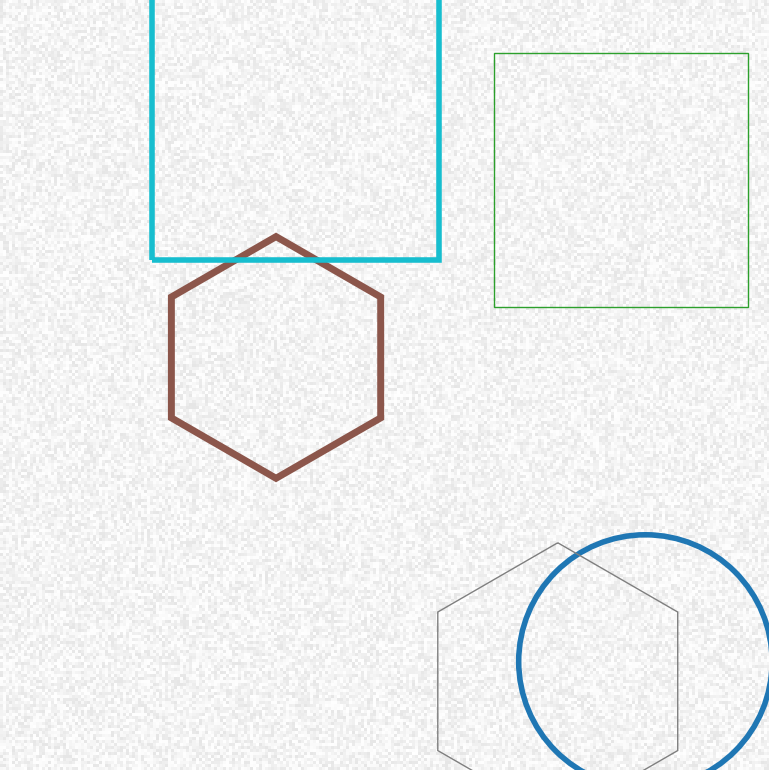[{"shape": "circle", "thickness": 2, "radius": 0.82, "center": [0.838, 0.141]}, {"shape": "square", "thickness": 0.5, "radius": 0.82, "center": [0.806, 0.766]}, {"shape": "hexagon", "thickness": 2.5, "radius": 0.78, "center": [0.358, 0.536]}, {"shape": "hexagon", "thickness": 0.5, "radius": 0.9, "center": [0.724, 0.115]}, {"shape": "square", "thickness": 2, "radius": 0.93, "center": [0.384, 0.849]}]